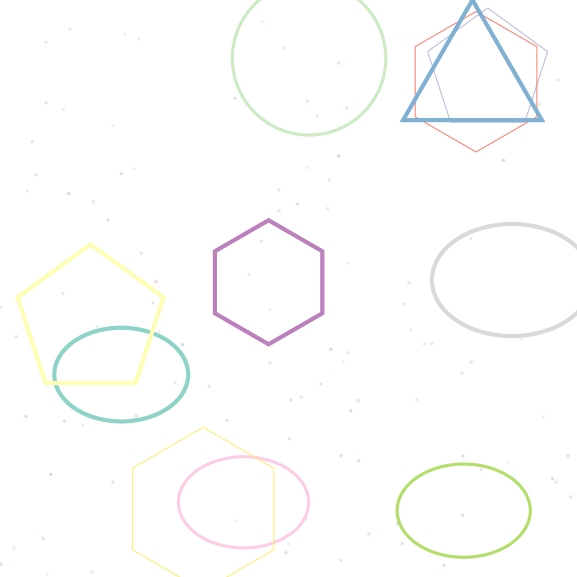[{"shape": "oval", "thickness": 2, "radius": 0.58, "center": [0.21, 0.351]}, {"shape": "pentagon", "thickness": 2, "radius": 0.66, "center": [0.157, 0.443]}, {"shape": "pentagon", "thickness": 0.5, "radius": 0.55, "center": [0.844, 0.876]}, {"shape": "hexagon", "thickness": 0.5, "radius": 0.61, "center": [0.824, 0.858]}, {"shape": "triangle", "thickness": 2, "radius": 0.69, "center": [0.818, 0.86]}, {"shape": "oval", "thickness": 1.5, "radius": 0.58, "center": [0.803, 0.115]}, {"shape": "oval", "thickness": 1.5, "radius": 0.56, "center": [0.422, 0.129]}, {"shape": "oval", "thickness": 2, "radius": 0.69, "center": [0.887, 0.514]}, {"shape": "hexagon", "thickness": 2, "radius": 0.54, "center": [0.465, 0.51]}, {"shape": "circle", "thickness": 1.5, "radius": 0.66, "center": [0.535, 0.898]}, {"shape": "hexagon", "thickness": 0.5, "radius": 0.71, "center": [0.352, 0.118]}]